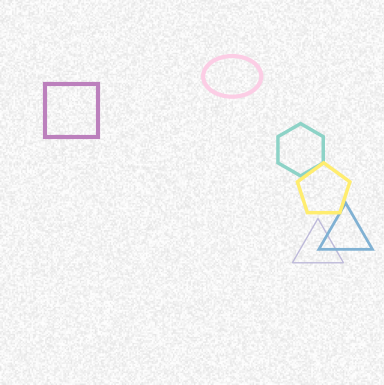[{"shape": "hexagon", "thickness": 2.5, "radius": 0.34, "center": [0.781, 0.611]}, {"shape": "triangle", "thickness": 1, "radius": 0.38, "center": [0.826, 0.356]}, {"shape": "triangle", "thickness": 2, "radius": 0.4, "center": [0.898, 0.393]}, {"shape": "oval", "thickness": 3, "radius": 0.38, "center": [0.603, 0.802]}, {"shape": "square", "thickness": 3, "radius": 0.34, "center": [0.185, 0.713]}, {"shape": "pentagon", "thickness": 2.5, "radius": 0.36, "center": [0.841, 0.506]}]